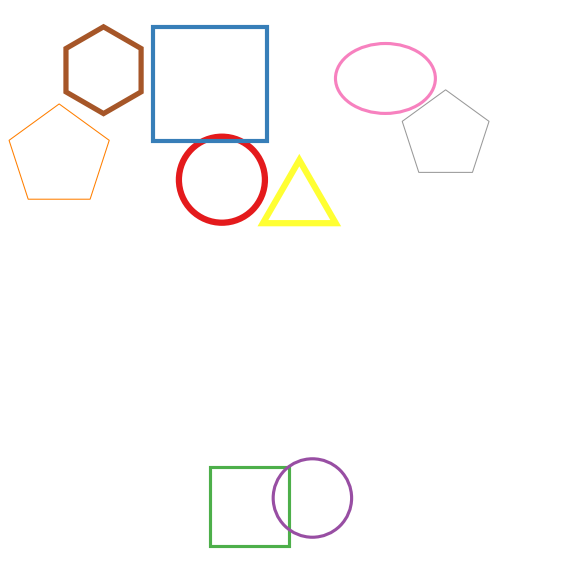[{"shape": "circle", "thickness": 3, "radius": 0.37, "center": [0.384, 0.688]}, {"shape": "square", "thickness": 2, "radius": 0.49, "center": [0.364, 0.854]}, {"shape": "square", "thickness": 1.5, "radius": 0.34, "center": [0.432, 0.122]}, {"shape": "circle", "thickness": 1.5, "radius": 0.34, "center": [0.541, 0.137]}, {"shape": "pentagon", "thickness": 0.5, "radius": 0.46, "center": [0.102, 0.728]}, {"shape": "triangle", "thickness": 3, "radius": 0.36, "center": [0.518, 0.649]}, {"shape": "hexagon", "thickness": 2.5, "radius": 0.38, "center": [0.179, 0.878]}, {"shape": "oval", "thickness": 1.5, "radius": 0.43, "center": [0.667, 0.863]}, {"shape": "pentagon", "thickness": 0.5, "radius": 0.4, "center": [0.772, 0.765]}]